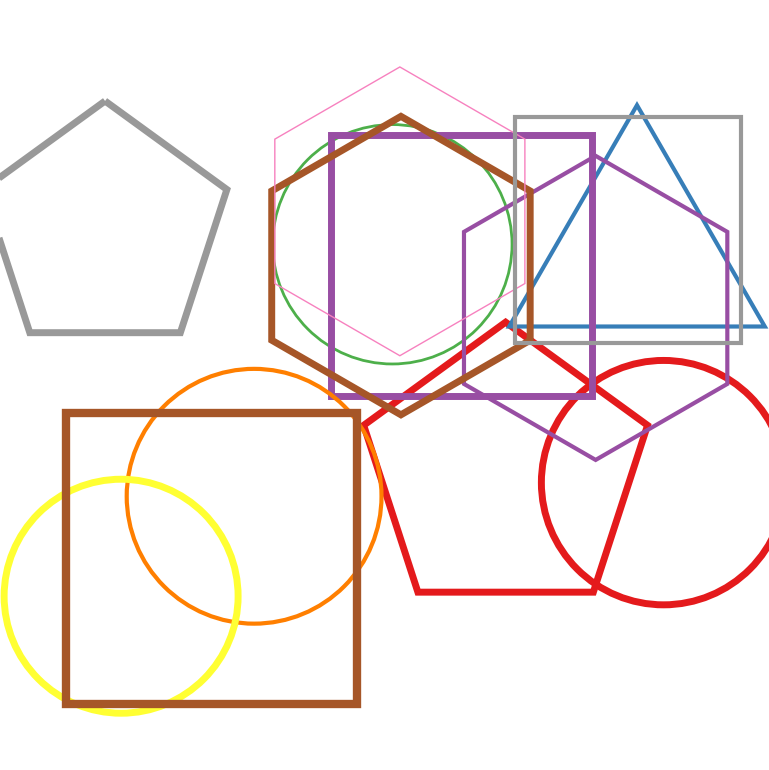[{"shape": "pentagon", "thickness": 2.5, "radius": 0.97, "center": [0.657, 0.388]}, {"shape": "circle", "thickness": 2.5, "radius": 0.79, "center": [0.862, 0.373]}, {"shape": "triangle", "thickness": 1.5, "radius": 0.96, "center": [0.827, 0.672]}, {"shape": "circle", "thickness": 1, "radius": 0.78, "center": [0.51, 0.683]}, {"shape": "square", "thickness": 2.5, "radius": 0.85, "center": [0.599, 0.655]}, {"shape": "hexagon", "thickness": 1.5, "radius": 0.99, "center": [0.774, 0.6]}, {"shape": "circle", "thickness": 1.5, "radius": 0.83, "center": [0.33, 0.356]}, {"shape": "circle", "thickness": 2.5, "radius": 0.76, "center": [0.157, 0.226]}, {"shape": "hexagon", "thickness": 2.5, "radius": 0.97, "center": [0.521, 0.655]}, {"shape": "square", "thickness": 3, "radius": 0.94, "center": [0.274, 0.275]}, {"shape": "hexagon", "thickness": 0.5, "radius": 0.94, "center": [0.519, 0.726]}, {"shape": "pentagon", "thickness": 2.5, "radius": 0.83, "center": [0.136, 0.703]}, {"shape": "square", "thickness": 1.5, "radius": 0.73, "center": [0.815, 0.701]}]